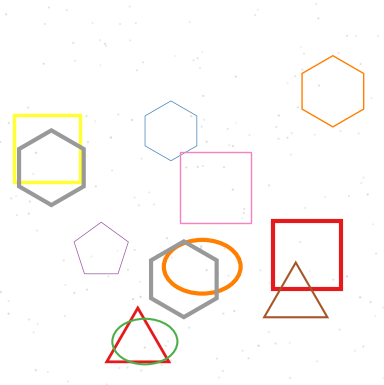[{"shape": "triangle", "thickness": 2, "radius": 0.47, "center": [0.358, 0.107]}, {"shape": "square", "thickness": 3, "radius": 0.44, "center": [0.798, 0.339]}, {"shape": "hexagon", "thickness": 0.5, "radius": 0.39, "center": [0.444, 0.66]}, {"shape": "oval", "thickness": 1.5, "radius": 0.42, "center": [0.376, 0.113]}, {"shape": "pentagon", "thickness": 0.5, "radius": 0.37, "center": [0.263, 0.349]}, {"shape": "hexagon", "thickness": 1, "radius": 0.46, "center": [0.865, 0.763]}, {"shape": "oval", "thickness": 3, "radius": 0.5, "center": [0.525, 0.307]}, {"shape": "square", "thickness": 2.5, "radius": 0.43, "center": [0.122, 0.615]}, {"shape": "triangle", "thickness": 1.5, "radius": 0.47, "center": [0.768, 0.223]}, {"shape": "square", "thickness": 1, "radius": 0.46, "center": [0.561, 0.512]}, {"shape": "hexagon", "thickness": 3, "radius": 0.49, "center": [0.478, 0.275]}, {"shape": "hexagon", "thickness": 3, "radius": 0.48, "center": [0.133, 0.564]}]